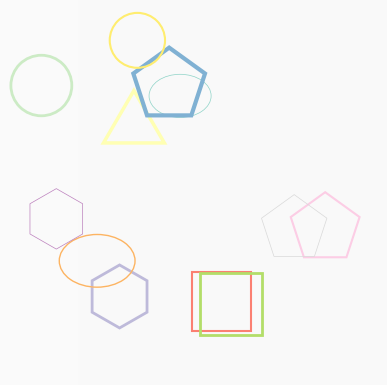[{"shape": "oval", "thickness": 0.5, "radius": 0.4, "center": [0.465, 0.751]}, {"shape": "triangle", "thickness": 2.5, "radius": 0.45, "center": [0.346, 0.674]}, {"shape": "hexagon", "thickness": 2, "radius": 0.41, "center": [0.309, 0.23]}, {"shape": "square", "thickness": 1.5, "radius": 0.38, "center": [0.572, 0.217]}, {"shape": "pentagon", "thickness": 3, "radius": 0.49, "center": [0.437, 0.779]}, {"shape": "oval", "thickness": 1, "radius": 0.49, "center": [0.251, 0.323]}, {"shape": "square", "thickness": 2, "radius": 0.4, "center": [0.596, 0.211]}, {"shape": "pentagon", "thickness": 1.5, "radius": 0.47, "center": [0.839, 0.407]}, {"shape": "pentagon", "thickness": 0.5, "radius": 0.44, "center": [0.759, 0.406]}, {"shape": "hexagon", "thickness": 0.5, "radius": 0.39, "center": [0.145, 0.432]}, {"shape": "circle", "thickness": 2, "radius": 0.39, "center": [0.107, 0.778]}, {"shape": "circle", "thickness": 1.5, "radius": 0.36, "center": [0.355, 0.895]}]